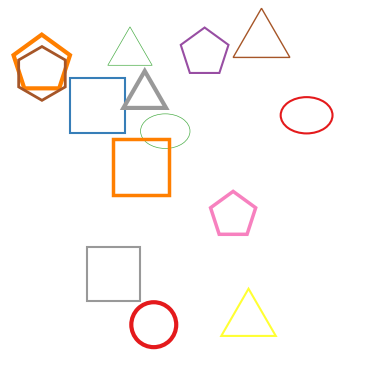[{"shape": "oval", "thickness": 1.5, "radius": 0.34, "center": [0.796, 0.701]}, {"shape": "circle", "thickness": 3, "radius": 0.29, "center": [0.399, 0.157]}, {"shape": "square", "thickness": 1.5, "radius": 0.36, "center": [0.253, 0.726]}, {"shape": "triangle", "thickness": 0.5, "radius": 0.33, "center": [0.338, 0.864]}, {"shape": "oval", "thickness": 0.5, "radius": 0.32, "center": [0.429, 0.659]}, {"shape": "pentagon", "thickness": 1.5, "radius": 0.33, "center": [0.531, 0.863]}, {"shape": "square", "thickness": 2.5, "radius": 0.36, "center": [0.367, 0.566]}, {"shape": "pentagon", "thickness": 3, "radius": 0.39, "center": [0.108, 0.833]}, {"shape": "triangle", "thickness": 1.5, "radius": 0.41, "center": [0.646, 0.168]}, {"shape": "triangle", "thickness": 1, "radius": 0.43, "center": [0.679, 0.893]}, {"shape": "hexagon", "thickness": 2, "radius": 0.35, "center": [0.109, 0.809]}, {"shape": "pentagon", "thickness": 2.5, "radius": 0.31, "center": [0.606, 0.441]}, {"shape": "triangle", "thickness": 3, "radius": 0.32, "center": [0.376, 0.752]}, {"shape": "square", "thickness": 1.5, "radius": 0.35, "center": [0.295, 0.288]}]